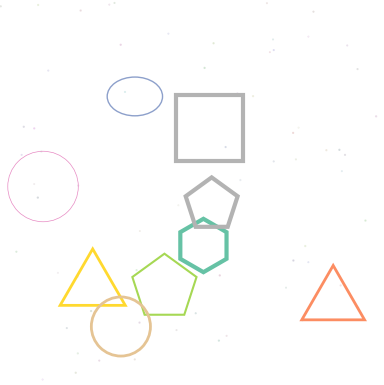[{"shape": "hexagon", "thickness": 3, "radius": 0.35, "center": [0.528, 0.362]}, {"shape": "triangle", "thickness": 2, "radius": 0.47, "center": [0.865, 0.216]}, {"shape": "oval", "thickness": 1, "radius": 0.36, "center": [0.35, 0.75]}, {"shape": "circle", "thickness": 0.5, "radius": 0.46, "center": [0.112, 0.516]}, {"shape": "pentagon", "thickness": 1.5, "radius": 0.44, "center": [0.427, 0.253]}, {"shape": "triangle", "thickness": 2, "radius": 0.49, "center": [0.241, 0.256]}, {"shape": "circle", "thickness": 2, "radius": 0.38, "center": [0.314, 0.152]}, {"shape": "square", "thickness": 3, "radius": 0.43, "center": [0.544, 0.667]}, {"shape": "pentagon", "thickness": 3, "radius": 0.35, "center": [0.55, 0.468]}]